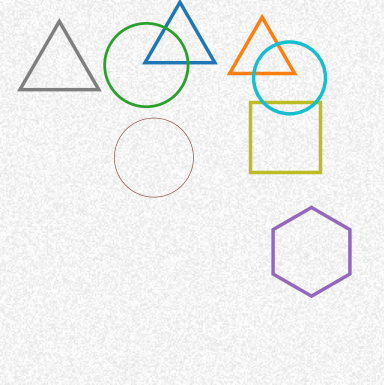[{"shape": "triangle", "thickness": 2.5, "radius": 0.52, "center": [0.467, 0.89]}, {"shape": "triangle", "thickness": 2.5, "radius": 0.49, "center": [0.681, 0.858]}, {"shape": "circle", "thickness": 2, "radius": 0.54, "center": [0.38, 0.831]}, {"shape": "hexagon", "thickness": 2.5, "radius": 0.58, "center": [0.809, 0.346]}, {"shape": "circle", "thickness": 0.5, "radius": 0.51, "center": [0.4, 0.591]}, {"shape": "triangle", "thickness": 2.5, "radius": 0.59, "center": [0.154, 0.826]}, {"shape": "square", "thickness": 2.5, "radius": 0.46, "center": [0.741, 0.645]}, {"shape": "circle", "thickness": 2.5, "radius": 0.47, "center": [0.752, 0.798]}]